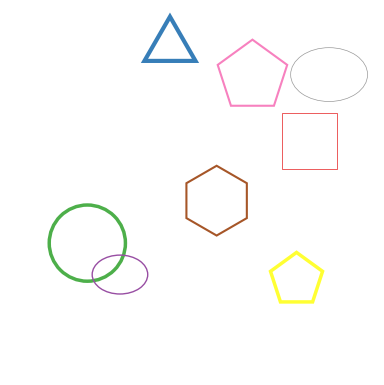[{"shape": "square", "thickness": 0.5, "radius": 0.36, "center": [0.804, 0.634]}, {"shape": "triangle", "thickness": 3, "radius": 0.38, "center": [0.441, 0.88]}, {"shape": "circle", "thickness": 2.5, "radius": 0.49, "center": [0.227, 0.369]}, {"shape": "oval", "thickness": 1, "radius": 0.36, "center": [0.312, 0.287]}, {"shape": "pentagon", "thickness": 2.5, "radius": 0.36, "center": [0.77, 0.273]}, {"shape": "hexagon", "thickness": 1.5, "radius": 0.45, "center": [0.563, 0.479]}, {"shape": "pentagon", "thickness": 1.5, "radius": 0.47, "center": [0.656, 0.802]}, {"shape": "oval", "thickness": 0.5, "radius": 0.5, "center": [0.855, 0.806]}]